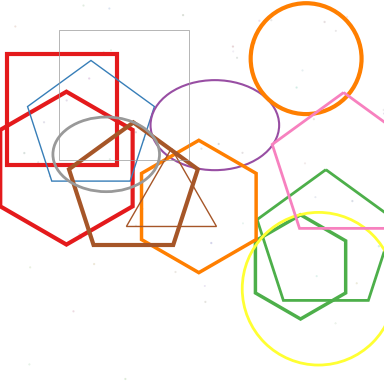[{"shape": "hexagon", "thickness": 3, "radius": 0.99, "center": [0.173, 0.563]}, {"shape": "square", "thickness": 3, "radius": 0.72, "center": [0.162, 0.716]}, {"shape": "pentagon", "thickness": 1, "radius": 0.87, "center": [0.236, 0.67]}, {"shape": "hexagon", "thickness": 2.5, "radius": 0.68, "center": [0.781, 0.307]}, {"shape": "pentagon", "thickness": 2, "radius": 0.94, "center": [0.846, 0.372]}, {"shape": "oval", "thickness": 1.5, "radius": 0.84, "center": [0.558, 0.675]}, {"shape": "hexagon", "thickness": 2.5, "radius": 0.86, "center": [0.516, 0.464]}, {"shape": "circle", "thickness": 3, "radius": 0.72, "center": [0.795, 0.848]}, {"shape": "circle", "thickness": 2, "radius": 0.99, "center": [0.827, 0.25]}, {"shape": "pentagon", "thickness": 3, "radius": 0.88, "center": [0.346, 0.506]}, {"shape": "triangle", "thickness": 1, "radius": 0.68, "center": [0.445, 0.479]}, {"shape": "pentagon", "thickness": 2, "radius": 0.98, "center": [0.893, 0.565]}, {"shape": "oval", "thickness": 2, "radius": 0.69, "center": [0.276, 0.599]}, {"shape": "square", "thickness": 0.5, "radius": 0.84, "center": [0.321, 0.753]}]